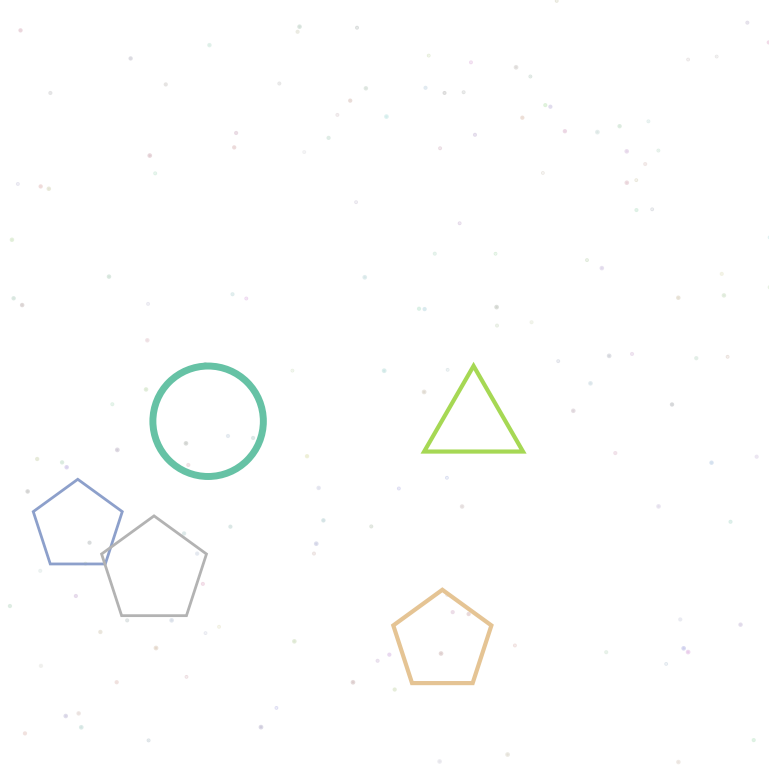[{"shape": "circle", "thickness": 2.5, "radius": 0.36, "center": [0.27, 0.453]}, {"shape": "pentagon", "thickness": 1, "radius": 0.3, "center": [0.101, 0.317]}, {"shape": "triangle", "thickness": 1.5, "radius": 0.37, "center": [0.615, 0.451]}, {"shape": "pentagon", "thickness": 1.5, "radius": 0.33, "center": [0.574, 0.167]}, {"shape": "pentagon", "thickness": 1, "radius": 0.36, "center": [0.2, 0.258]}]